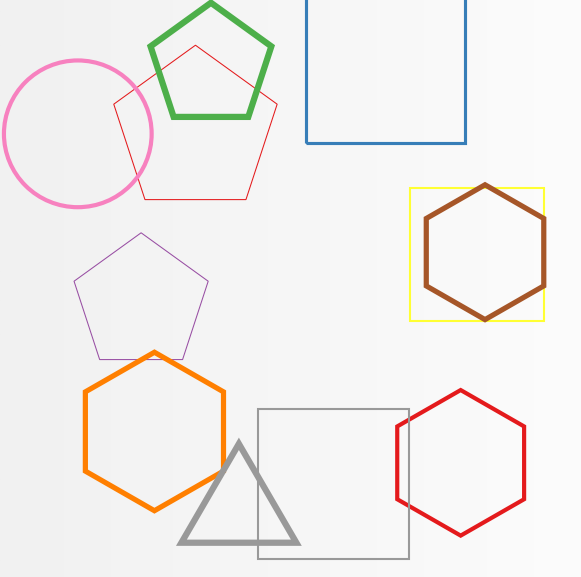[{"shape": "pentagon", "thickness": 0.5, "radius": 0.74, "center": [0.336, 0.773]}, {"shape": "hexagon", "thickness": 2, "radius": 0.63, "center": [0.793, 0.198]}, {"shape": "square", "thickness": 1.5, "radius": 0.68, "center": [0.663, 0.887]}, {"shape": "pentagon", "thickness": 3, "radius": 0.55, "center": [0.363, 0.885]}, {"shape": "pentagon", "thickness": 0.5, "radius": 0.61, "center": [0.243, 0.475]}, {"shape": "hexagon", "thickness": 2.5, "radius": 0.69, "center": [0.266, 0.252]}, {"shape": "square", "thickness": 1, "radius": 0.58, "center": [0.82, 0.558]}, {"shape": "hexagon", "thickness": 2.5, "radius": 0.58, "center": [0.834, 0.562]}, {"shape": "circle", "thickness": 2, "radius": 0.64, "center": [0.134, 0.767]}, {"shape": "triangle", "thickness": 3, "radius": 0.57, "center": [0.411, 0.116]}, {"shape": "square", "thickness": 1, "radius": 0.65, "center": [0.574, 0.161]}]